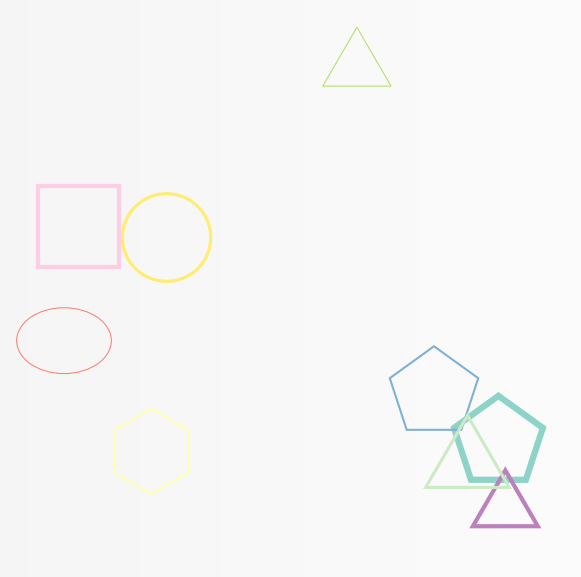[{"shape": "pentagon", "thickness": 3, "radius": 0.4, "center": [0.858, 0.233]}, {"shape": "hexagon", "thickness": 1, "radius": 0.37, "center": [0.26, 0.217]}, {"shape": "oval", "thickness": 0.5, "radius": 0.41, "center": [0.11, 0.409]}, {"shape": "pentagon", "thickness": 1, "radius": 0.4, "center": [0.747, 0.32]}, {"shape": "triangle", "thickness": 0.5, "radius": 0.34, "center": [0.614, 0.884]}, {"shape": "square", "thickness": 2, "radius": 0.35, "center": [0.134, 0.607]}, {"shape": "triangle", "thickness": 2, "radius": 0.32, "center": [0.869, 0.12]}, {"shape": "triangle", "thickness": 1.5, "radius": 0.42, "center": [0.804, 0.197]}, {"shape": "circle", "thickness": 1.5, "radius": 0.38, "center": [0.287, 0.588]}]